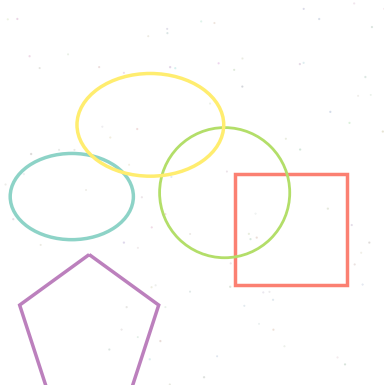[{"shape": "oval", "thickness": 2.5, "radius": 0.8, "center": [0.186, 0.489]}, {"shape": "square", "thickness": 2.5, "radius": 0.72, "center": [0.756, 0.404]}, {"shape": "circle", "thickness": 2, "radius": 0.85, "center": [0.584, 0.5]}, {"shape": "pentagon", "thickness": 2.5, "radius": 0.95, "center": [0.232, 0.149]}, {"shape": "oval", "thickness": 2.5, "radius": 0.95, "center": [0.391, 0.676]}]